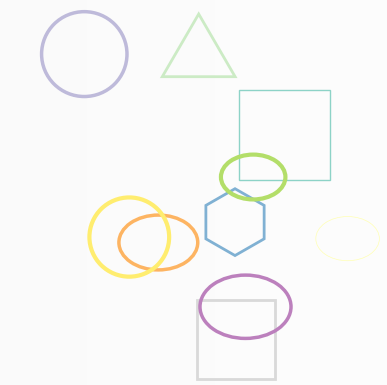[{"shape": "square", "thickness": 1, "radius": 0.58, "center": [0.734, 0.65]}, {"shape": "oval", "thickness": 0.5, "radius": 0.41, "center": [0.897, 0.38]}, {"shape": "circle", "thickness": 2.5, "radius": 0.55, "center": [0.218, 0.86]}, {"shape": "hexagon", "thickness": 2, "radius": 0.43, "center": [0.606, 0.423]}, {"shape": "oval", "thickness": 2.5, "radius": 0.51, "center": [0.409, 0.37]}, {"shape": "oval", "thickness": 3, "radius": 0.42, "center": [0.653, 0.54]}, {"shape": "square", "thickness": 2, "radius": 0.51, "center": [0.609, 0.118]}, {"shape": "oval", "thickness": 2.5, "radius": 0.59, "center": [0.634, 0.203]}, {"shape": "triangle", "thickness": 2, "radius": 0.54, "center": [0.513, 0.855]}, {"shape": "circle", "thickness": 3, "radius": 0.51, "center": [0.334, 0.384]}]